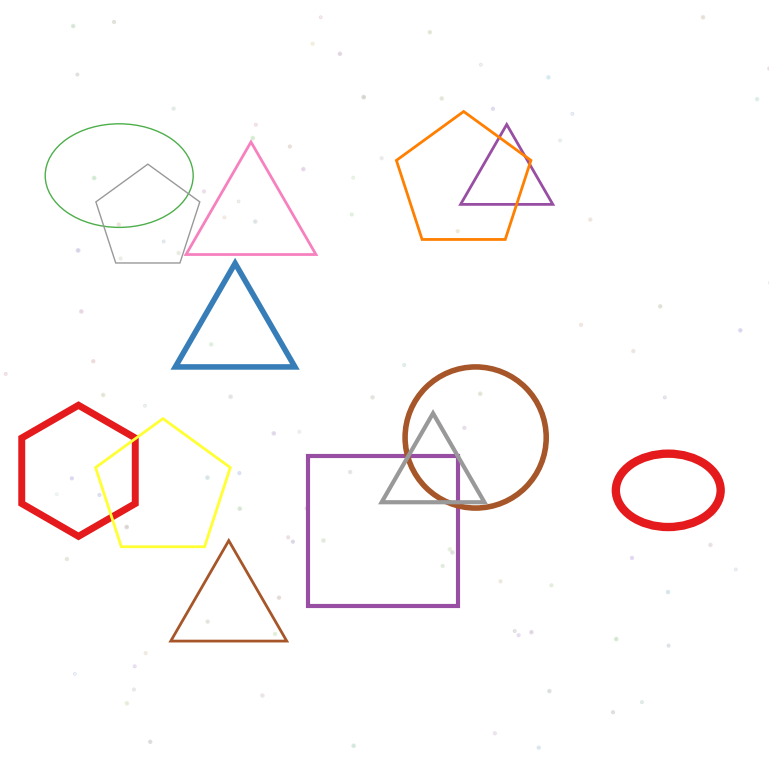[{"shape": "hexagon", "thickness": 2.5, "radius": 0.43, "center": [0.102, 0.389]}, {"shape": "oval", "thickness": 3, "radius": 0.34, "center": [0.868, 0.363]}, {"shape": "triangle", "thickness": 2, "radius": 0.45, "center": [0.305, 0.568]}, {"shape": "oval", "thickness": 0.5, "radius": 0.48, "center": [0.155, 0.772]}, {"shape": "square", "thickness": 1.5, "radius": 0.49, "center": [0.498, 0.311]}, {"shape": "triangle", "thickness": 1, "radius": 0.35, "center": [0.658, 0.769]}, {"shape": "pentagon", "thickness": 1, "radius": 0.46, "center": [0.602, 0.763]}, {"shape": "pentagon", "thickness": 1, "radius": 0.46, "center": [0.212, 0.364]}, {"shape": "circle", "thickness": 2, "radius": 0.46, "center": [0.618, 0.432]}, {"shape": "triangle", "thickness": 1, "radius": 0.43, "center": [0.297, 0.211]}, {"shape": "triangle", "thickness": 1, "radius": 0.49, "center": [0.326, 0.718]}, {"shape": "pentagon", "thickness": 0.5, "radius": 0.35, "center": [0.192, 0.716]}, {"shape": "triangle", "thickness": 1.5, "radius": 0.39, "center": [0.562, 0.386]}]